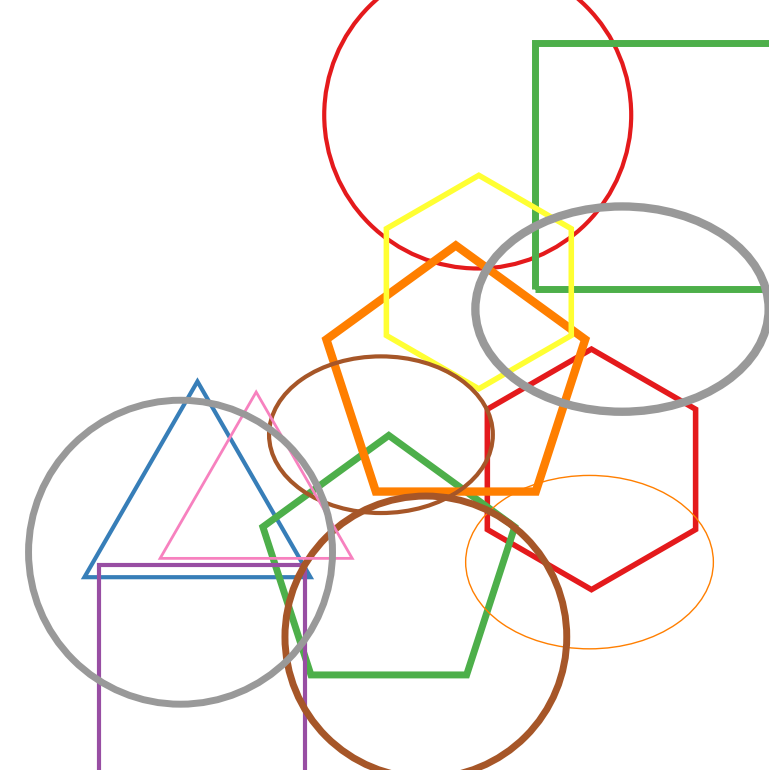[{"shape": "circle", "thickness": 1.5, "radius": 1.0, "center": [0.62, 0.851]}, {"shape": "hexagon", "thickness": 2, "radius": 0.78, "center": [0.768, 0.39]}, {"shape": "triangle", "thickness": 1.5, "radius": 0.85, "center": [0.256, 0.335]}, {"shape": "pentagon", "thickness": 2.5, "radius": 0.86, "center": [0.505, 0.263]}, {"shape": "square", "thickness": 2.5, "radius": 0.8, "center": [0.855, 0.785]}, {"shape": "square", "thickness": 1.5, "radius": 0.67, "center": [0.262, 0.131]}, {"shape": "oval", "thickness": 0.5, "radius": 0.8, "center": [0.766, 0.27]}, {"shape": "pentagon", "thickness": 3, "radius": 0.88, "center": [0.592, 0.505]}, {"shape": "hexagon", "thickness": 2, "radius": 0.69, "center": [0.622, 0.634]}, {"shape": "circle", "thickness": 2.5, "radius": 0.91, "center": [0.553, 0.173]}, {"shape": "oval", "thickness": 1.5, "radius": 0.73, "center": [0.495, 0.435]}, {"shape": "triangle", "thickness": 1, "radius": 0.72, "center": [0.333, 0.347]}, {"shape": "oval", "thickness": 3, "radius": 0.95, "center": [0.808, 0.599]}, {"shape": "circle", "thickness": 2.5, "radius": 0.99, "center": [0.234, 0.283]}]